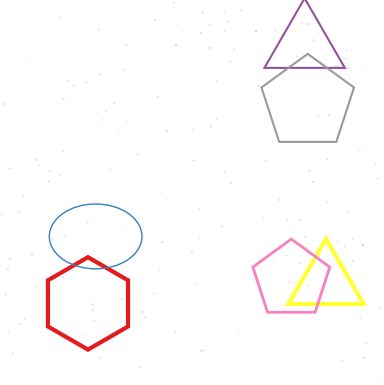[{"shape": "hexagon", "thickness": 3, "radius": 0.6, "center": [0.229, 0.212]}, {"shape": "oval", "thickness": 1, "radius": 0.6, "center": [0.248, 0.386]}, {"shape": "triangle", "thickness": 1.5, "radius": 0.6, "center": [0.791, 0.884]}, {"shape": "triangle", "thickness": 3, "radius": 0.56, "center": [0.847, 0.267]}, {"shape": "pentagon", "thickness": 2, "radius": 0.53, "center": [0.757, 0.274]}, {"shape": "pentagon", "thickness": 1.5, "radius": 0.63, "center": [0.799, 0.734]}]